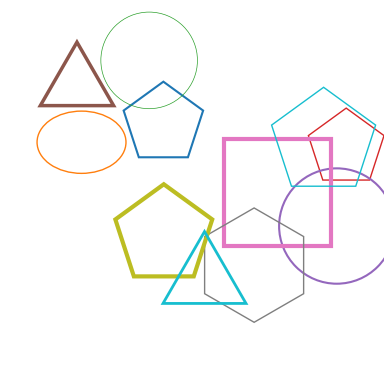[{"shape": "pentagon", "thickness": 1.5, "radius": 0.54, "center": [0.424, 0.679]}, {"shape": "oval", "thickness": 1, "radius": 0.58, "center": [0.212, 0.631]}, {"shape": "circle", "thickness": 0.5, "radius": 0.63, "center": [0.387, 0.843]}, {"shape": "pentagon", "thickness": 1, "radius": 0.52, "center": [0.899, 0.616]}, {"shape": "circle", "thickness": 1.5, "radius": 0.75, "center": [0.875, 0.413]}, {"shape": "triangle", "thickness": 2.5, "radius": 0.55, "center": [0.2, 0.781]}, {"shape": "square", "thickness": 3, "radius": 0.69, "center": [0.721, 0.5]}, {"shape": "hexagon", "thickness": 1, "radius": 0.74, "center": [0.66, 0.311]}, {"shape": "pentagon", "thickness": 3, "radius": 0.66, "center": [0.425, 0.389]}, {"shape": "pentagon", "thickness": 1, "radius": 0.71, "center": [0.841, 0.631]}, {"shape": "triangle", "thickness": 2, "radius": 0.62, "center": [0.531, 0.274]}]